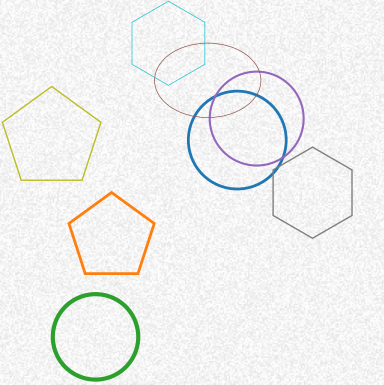[{"shape": "circle", "thickness": 2, "radius": 0.64, "center": [0.616, 0.636]}, {"shape": "pentagon", "thickness": 2, "radius": 0.58, "center": [0.29, 0.383]}, {"shape": "circle", "thickness": 3, "radius": 0.55, "center": [0.248, 0.125]}, {"shape": "circle", "thickness": 1.5, "radius": 0.61, "center": [0.667, 0.692]}, {"shape": "oval", "thickness": 0.5, "radius": 0.69, "center": [0.54, 0.791]}, {"shape": "hexagon", "thickness": 1, "radius": 0.59, "center": [0.812, 0.499]}, {"shape": "pentagon", "thickness": 1, "radius": 0.67, "center": [0.134, 0.641]}, {"shape": "hexagon", "thickness": 0.5, "radius": 0.55, "center": [0.437, 0.888]}]